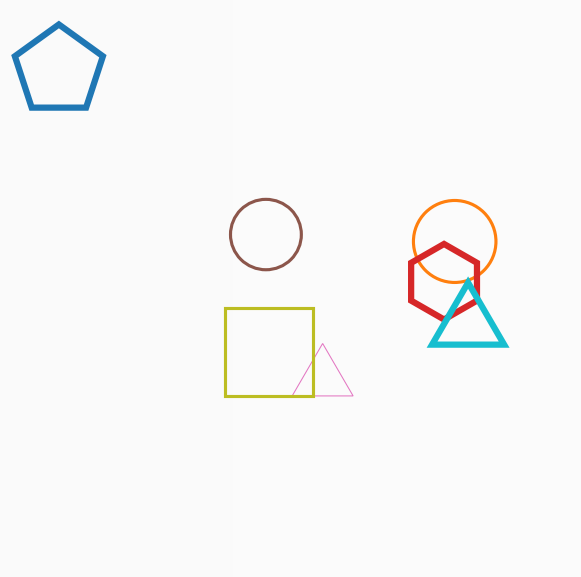[{"shape": "pentagon", "thickness": 3, "radius": 0.4, "center": [0.101, 0.877]}, {"shape": "circle", "thickness": 1.5, "radius": 0.35, "center": [0.782, 0.581]}, {"shape": "hexagon", "thickness": 3, "radius": 0.33, "center": [0.764, 0.511]}, {"shape": "circle", "thickness": 1.5, "radius": 0.3, "center": [0.457, 0.593]}, {"shape": "triangle", "thickness": 0.5, "radius": 0.3, "center": [0.555, 0.344]}, {"shape": "square", "thickness": 1.5, "radius": 0.38, "center": [0.462, 0.39]}, {"shape": "triangle", "thickness": 3, "radius": 0.36, "center": [0.805, 0.438]}]